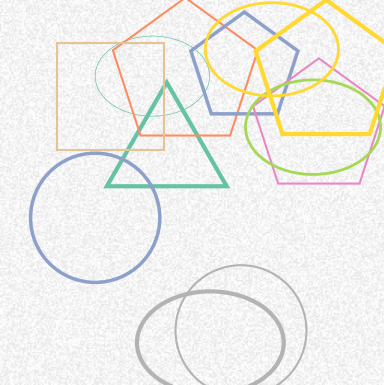[{"shape": "oval", "thickness": 0.5, "radius": 0.74, "center": [0.396, 0.802]}, {"shape": "triangle", "thickness": 3, "radius": 0.9, "center": [0.433, 0.606]}, {"shape": "pentagon", "thickness": 1.5, "radius": 0.99, "center": [0.481, 0.808]}, {"shape": "circle", "thickness": 2.5, "radius": 0.84, "center": [0.247, 0.434]}, {"shape": "pentagon", "thickness": 2.5, "radius": 0.73, "center": [0.635, 0.823]}, {"shape": "pentagon", "thickness": 1.5, "radius": 0.9, "center": [0.828, 0.669]}, {"shape": "oval", "thickness": 2, "radius": 0.88, "center": [0.813, 0.67]}, {"shape": "oval", "thickness": 2, "radius": 0.87, "center": [0.706, 0.872]}, {"shape": "pentagon", "thickness": 3, "radius": 0.96, "center": [0.847, 0.808]}, {"shape": "square", "thickness": 1.5, "radius": 0.7, "center": [0.287, 0.748]}, {"shape": "oval", "thickness": 3, "radius": 0.95, "center": [0.546, 0.11]}, {"shape": "circle", "thickness": 1.5, "radius": 0.85, "center": [0.626, 0.141]}]